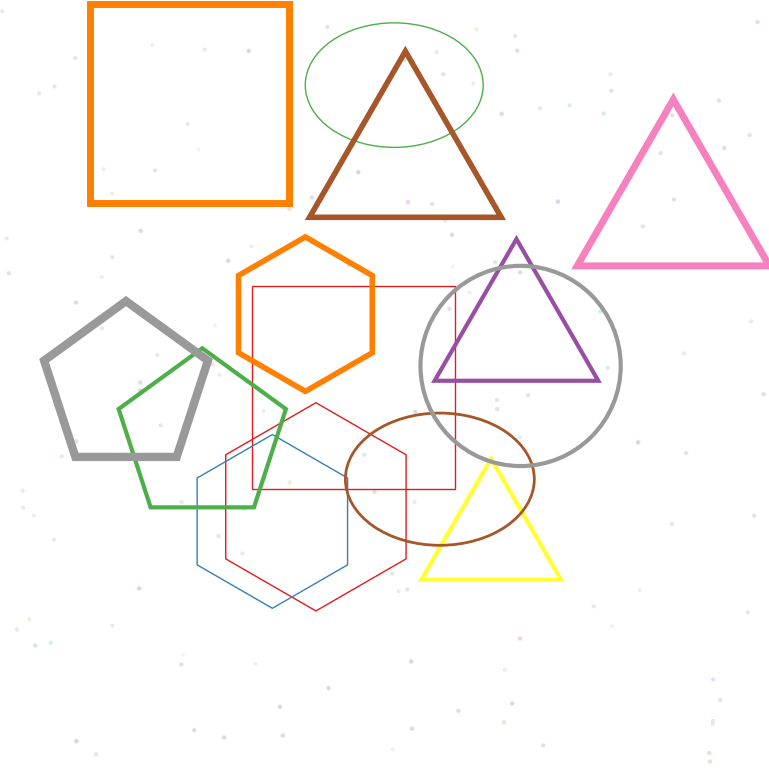[{"shape": "hexagon", "thickness": 0.5, "radius": 0.68, "center": [0.41, 0.342]}, {"shape": "square", "thickness": 0.5, "radius": 0.66, "center": [0.459, 0.497]}, {"shape": "hexagon", "thickness": 0.5, "radius": 0.56, "center": [0.354, 0.323]}, {"shape": "oval", "thickness": 0.5, "radius": 0.58, "center": [0.512, 0.889]}, {"shape": "pentagon", "thickness": 1.5, "radius": 0.57, "center": [0.263, 0.434]}, {"shape": "triangle", "thickness": 1.5, "radius": 0.61, "center": [0.671, 0.567]}, {"shape": "hexagon", "thickness": 2, "radius": 0.5, "center": [0.397, 0.592]}, {"shape": "square", "thickness": 2.5, "radius": 0.65, "center": [0.246, 0.865]}, {"shape": "triangle", "thickness": 1.5, "radius": 0.52, "center": [0.638, 0.299]}, {"shape": "oval", "thickness": 1, "radius": 0.61, "center": [0.571, 0.378]}, {"shape": "triangle", "thickness": 2, "radius": 0.72, "center": [0.526, 0.79]}, {"shape": "triangle", "thickness": 2.5, "radius": 0.72, "center": [0.874, 0.727]}, {"shape": "circle", "thickness": 1.5, "radius": 0.65, "center": [0.676, 0.525]}, {"shape": "pentagon", "thickness": 3, "radius": 0.56, "center": [0.164, 0.497]}]